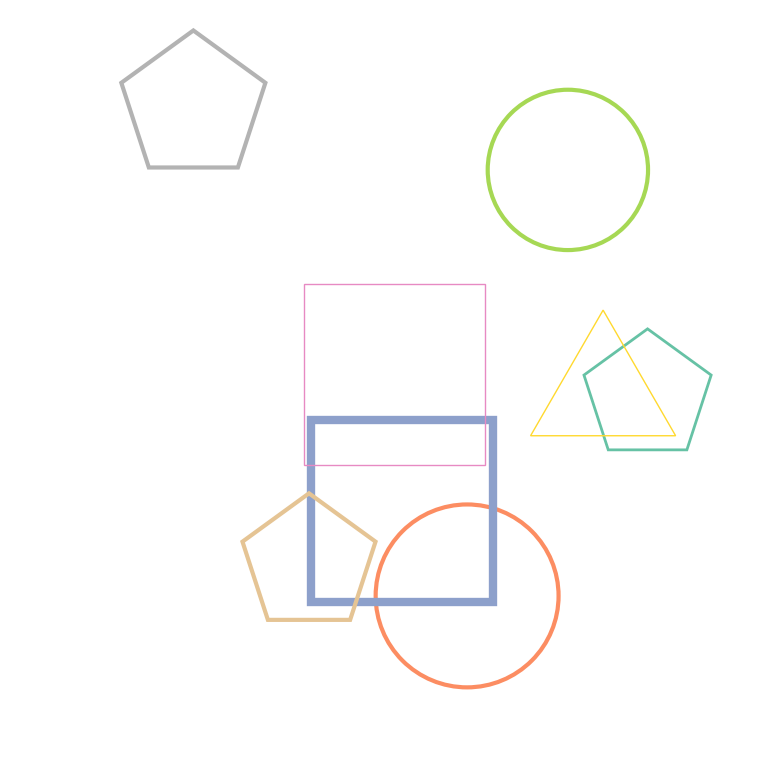[{"shape": "pentagon", "thickness": 1, "radius": 0.43, "center": [0.841, 0.486]}, {"shape": "circle", "thickness": 1.5, "radius": 0.59, "center": [0.607, 0.226]}, {"shape": "square", "thickness": 3, "radius": 0.59, "center": [0.522, 0.337]}, {"shape": "square", "thickness": 0.5, "radius": 0.59, "center": [0.512, 0.514]}, {"shape": "circle", "thickness": 1.5, "radius": 0.52, "center": [0.737, 0.779]}, {"shape": "triangle", "thickness": 0.5, "radius": 0.54, "center": [0.783, 0.488]}, {"shape": "pentagon", "thickness": 1.5, "radius": 0.45, "center": [0.401, 0.268]}, {"shape": "pentagon", "thickness": 1.5, "radius": 0.49, "center": [0.251, 0.862]}]